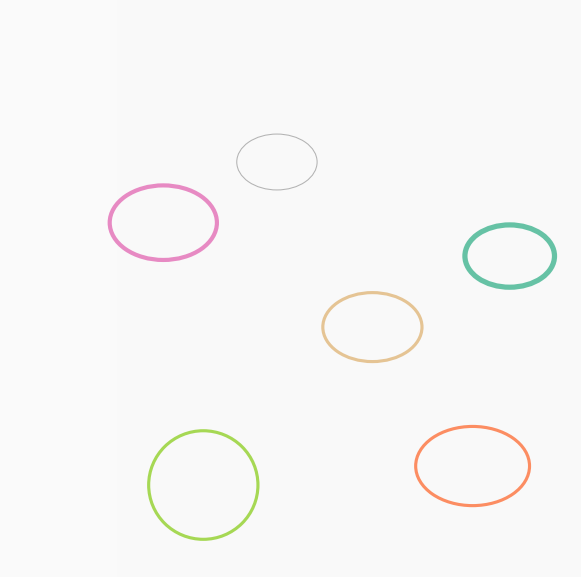[{"shape": "oval", "thickness": 2.5, "radius": 0.39, "center": [0.877, 0.556]}, {"shape": "oval", "thickness": 1.5, "radius": 0.49, "center": [0.813, 0.192]}, {"shape": "oval", "thickness": 2, "radius": 0.46, "center": [0.281, 0.614]}, {"shape": "circle", "thickness": 1.5, "radius": 0.47, "center": [0.35, 0.159]}, {"shape": "oval", "thickness": 1.5, "radius": 0.43, "center": [0.641, 0.433]}, {"shape": "oval", "thickness": 0.5, "radius": 0.35, "center": [0.476, 0.719]}]